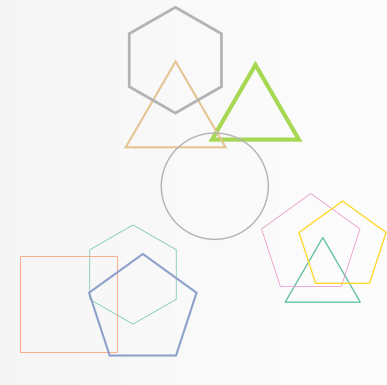[{"shape": "triangle", "thickness": 1, "radius": 0.56, "center": [0.833, 0.271]}, {"shape": "hexagon", "thickness": 0.5, "radius": 0.64, "center": [0.343, 0.287]}, {"shape": "square", "thickness": 0.5, "radius": 0.63, "center": [0.176, 0.211]}, {"shape": "pentagon", "thickness": 1.5, "radius": 0.73, "center": [0.369, 0.195]}, {"shape": "pentagon", "thickness": 0.5, "radius": 0.67, "center": [0.802, 0.364]}, {"shape": "triangle", "thickness": 3, "radius": 0.65, "center": [0.659, 0.702]}, {"shape": "pentagon", "thickness": 1, "radius": 0.59, "center": [0.884, 0.36]}, {"shape": "triangle", "thickness": 1.5, "radius": 0.74, "center": [0.453, 0.692]}, {"shape": "circle", "thickness": 1, "radius": 0.69, "center": [0.554, 0.516]}, {"shape": "hexagon", "thickness": 2, "radius": 0.69, "center": [0.453, 0.844]}]